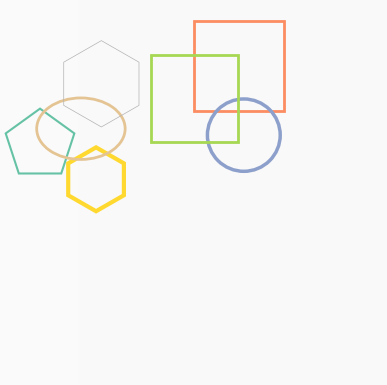[{"shape": "pentagon", "thickness": 1.5, "radius": 0.47, "center": [0.103, 0.625]}, {"shape": "square", "thickness": 2, "radius": 0.58, "center": [0.617, 0.828]}, {"shape": "circle", "thickness": 2.5, "radius": 0.47, "center": [0.629, 0.649]}, {"shape": "square", "thickness": 2, "radius": 0.57, "center": [0.502, 0.744]}, {"shape": "hexagon", "thickness": 3, "radius": 0.41, "center": [0.248, 0.534]}, {"shape": "oval", "thickness": 2, "radius": 0.57, "center": [0.209, 0.666]}, {"shape": "hexagon", "thickness": 0.5, "radius": 0.56, "center": [0.262, 0.782]}]